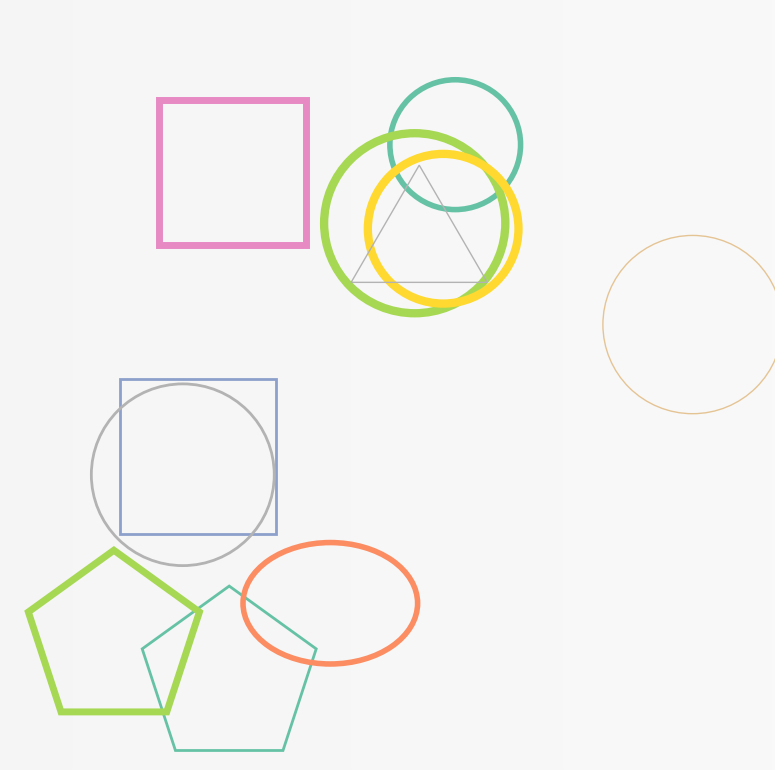[{"shape": "circle", "thickness": 2, "radius": 0.42, "center": [0.587, 0.812]}, {"shape": "pentagon", "thickness": 1, "radius": 0.59, "center": [0.296, 0.121]}, {"shape": "oval", "thickness": 2, "radius": 0.56, "center": [0.426, 0.217]}, {"shape": "square", "thickness": 1, "radius": 0.5, "center": [0.256, 0.407]}, {"shape": "square", "thickness": 2.5, "radius": 0.47, "center": [0.3, 0.776]}, {"shape": "circle", "thickness": 3, "radius": 0.58, "center": [0.535, 0.71]}, {"shape": "pentagon", "thickness": 2.5, "radius": 0.58, "center": [0.147, 0.169]}, {"shape": "circle", "thickness": 3, "radius": 0.49, "center": [0.572, 0.703]}, {"shape": "circle", "thickness": 0.5, "radius": 0.58, "center": [0.894, 0.578]}, {"shape": "triangle", "thickness": 0.5, "radius": 0.51, "center": [0.541, 0.684]}, {"shape": "circle", "thickness": 1, "radius": 0.59, "center": [0.236, 0.383]}]